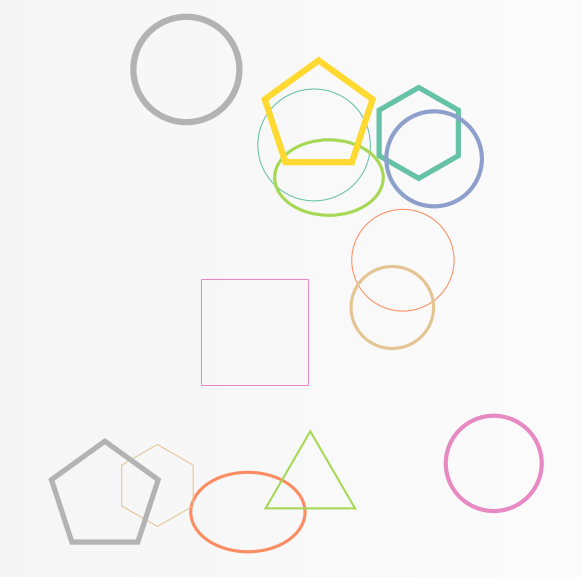[{"shape": "circle", "thickness": 0.5, "radius": 0.48, "center": [0.54, 0.748]}, {"shape": "hexagon", "thickness": 2.5, "radius": 0.39, "center": [0.72, 0.769]}, {"shape": "circle", "thickness": 0.5, "radius": 0.44, "center": [0.693, 0.549]}, {"shape": "oval", "thickness": 1.5, "radius": 0.49, "center": [0.427, 0.112]}, {"shape": "circle", "thickness": 2, "radius": 0.41, "center": [0.747, 0.724]}, {"shape": "circle", "thickness": 2, "radius": 0.41, "center": [0.849, 0.197]}, {"shape": "square", "thickness": 0.5, "radius": 0.46, "center": [0.438, 0.424]}, {"shape": "triangle", "thickness": 1, "radius": 0.44, "center": [0.534, 0.163]}, {"shape": "oval", "thickness": 1.5, "radius": 0.47, "center": [0.566, 0.692]}, {"shape": "pentagon", "thickness": 3, "radius": 0.49, "center": [0.548, 0.797]}, {"shape": "hexagon", "thickness": 0.5, "radius": 0.35, "center": [0.271, 0.158]}, {"shape": "circle", "thickness": 1.5, "radius": 0.35, "center": [0.675, 0.467]}, {"shape": "pentagon", "thickness": 2.5, "radius": 0.48, "center": [0.18, 0.139]}, {"shape": "circle", "thickness": 3, "radius": 0.46, "center": [0.321, 0.879]}]